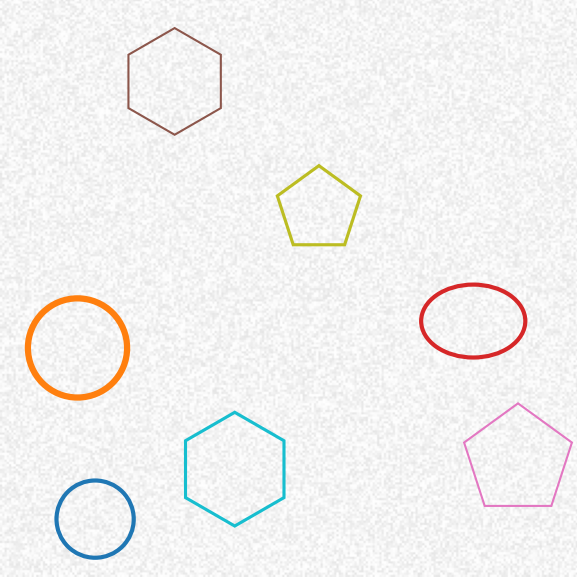[{"shape": "circle", "thickness": 2, "radius": 0.33, "center": [0.165, 0.1]}, {"shape": "circle", "thickness": 3, "radius": 0.43, "center": [0.134, 0.397]}, {"shape": "oval", "thickness": 2, "radius": 0.45, "center": [0.819, 0.443]}, {"shape": "hexagon", "thickness": 1, "radius": 0.46, "center": [0.302, 0.858]}, {"shape": "pentagon", "thickness": 1, "radius": 0.49, "center": [0.897, 0.202]}, {"shape": "pentagon", "thickness": 1.5, "radius": 0.38, "center": [0.552, 0.637]}, {"shape": "hexagon", "thickness": 1.5, "radius": 0.49, "center": [0.406, 0.187]}]